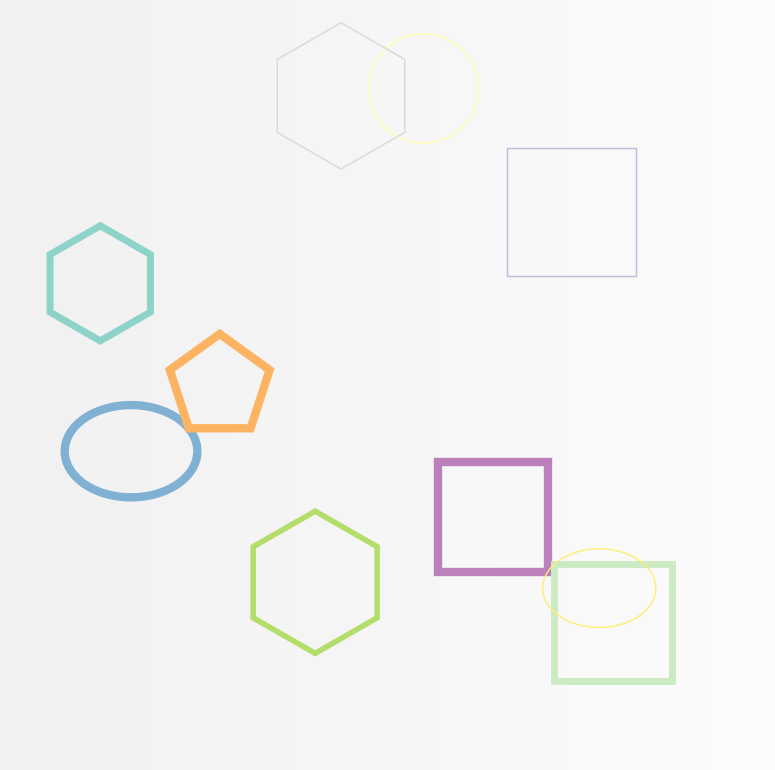[{"shape": "hexagon", "thickness": 2.5, "radius": 0.37, "center": [0.129, 0.632]}, {"shape": "circle", "thickness": 0.5, "radius": 0.35, "center": [0.547, 0.885]}, {"shape": "square", "thickness": 0.5, "radius": 0.41, "center": [0.737, 0.724]}, {"shape": "oval", "thickness": 3, "radius": 0.43, "center": [0.169, 0.414]}, {"shape": "pentagon", "thickness": 3, "radius": 0.34, "center": [0.284, 0.499]}, {"shape": "hexagon", "thickness": 2, "radius": 0.46, "center": [0.407, 0.244]}, {"shape": "hexagon", "thickness": 0.5, "radius": 0.47, "center": [0.44, 0.875]}, {"shape": "square", "thickness": 3, "radius": 0.36, "center": [0.636, 0.329]}, {"shape": "square", "thickness": 2.5, "radius": 0.38, "center": [0.791, 0.192]}, {"shape": "oval", "thickness": 0.5, "radius": 0.36, "center": [0.773, 0.236]}]